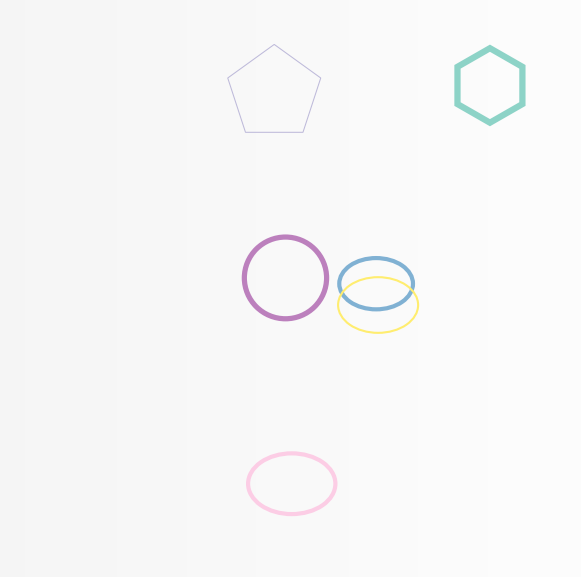[{"shape": "hexagon", "thickness": 3, "radius": 0.32, "center": [0.843, 0.851]}, {"shape": "pentagon", "thickness": 0.5, "radius": 0.42, "center": [0.472, 0.838]}, {"shape": "oval", "thickness": 2, "radius": 0.32, "center": [0.647, 0.508]}, {"shape": "oval", "thickness": 2, "radius": 0.38, "center": [0.502, 0.162]}, {"shape": "circle", "thickness": 2.5, "radius": 0.35, "center": [0.491, 0.518]}, {"shape": "oval", "thickness": 1, "radius": 0.34, "center": [0.651, 0.471]}]